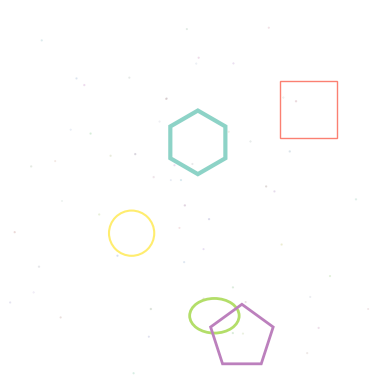[{"shape": "hexagon", "thickness": 3, "radius": 0.41, "center": [0.514, 0.63]}, {"shape": "square", "thickness": 1, "radius": 0.37, "center": [0.802, 0.715]}, {"shape": "oval", "thickness": 2, "radius": 0.32, "center": [0.557, 0.18]}, {"shape": "pentagon", "thickness": 2, "radius": 0.43, "center": [0.628, 0.124]}, {"shape": "circle", "thickness": 1.5, "radius": 0.29, "center": [0.342, 0.394]}]